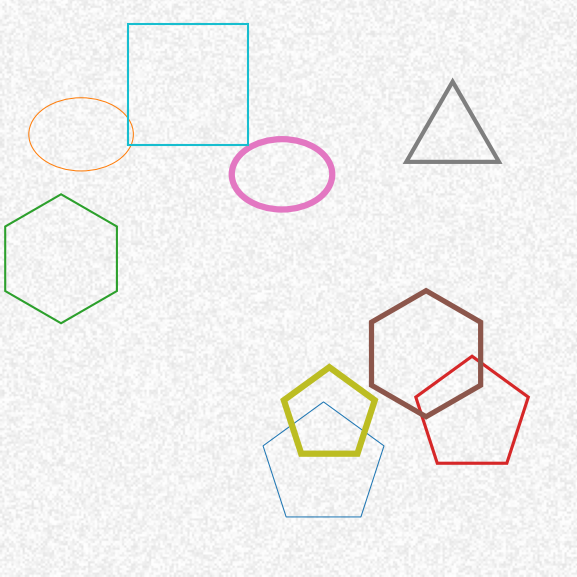[{"shape": "pentagon", "thickness": 0.5, "radius": 0.55, "center": [0.56, 0.193]}, {"shape": "oval", "thickness": 0.5, "radius": 0.45, "center": [0.14, 0.766]}, {"shape": "hexagon", "thickness": 1, "radius": 0.56, "center": [0.106, 0.551]}, {"shape": "pentagon", "thickness": 1.5, "radius": 0.51, "center": [0.817, 0.28]}, {"shape": "hexagon", "thickness": 2.5, "radius": 0.55, "center": [0.738, 0.387]}, {"shape": "oval", "thickness": 3, "radius": 0.43, "center": [0.488, 0.697]}, {"shape": "triangle", "thickness": 2, "radius": 0.46, "center": [0.784, 0.765]}, {"shape": "pentagon", "thickness": 3, "radius": 0.41, "center": [0.57, 0.281]}, {"shape": "square", "thickness": 1, "radius": 0.52, "center": [0.326, 0.853]}]